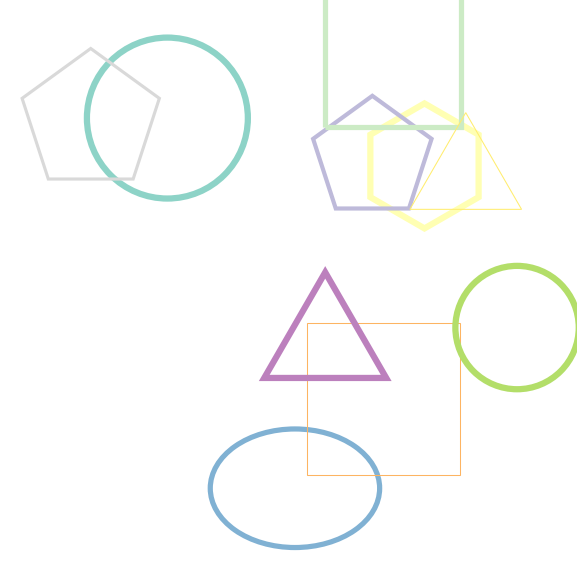[{"shape": "circle", "thickness": 3, "radius": 0.7, "center": [0.29, 0.795]}, {"shape": "hexagon", "thickness": 3, "radius": 0.54, "center": [0.735, 0.712]}, {"shape": "pentagon", "thickness": 2, "radius": 0.54, "center": [0.645, 0.725]}, {"shape": "oval", "thickness": 2.5, "radius": 0.73, "center": [0.511, 0.154]}, {"shape": "square", "thickness": 0.5, "radius": 0.66, "center": [0.664, 0.308]}, {"shape": "circle", "thickness": 3, "radius": 0.53, "center": [0.895, 0.432]}, {"shape": "pentagon", "thickness": 1.5, "radius": 0.62, "center": [0.157, 0.79]}, {"shape": "triangle", "thickness": 3, "radius": 0.61, "center": [0.563, 0.406]}, {"shape": "square", "thickness": 2.5, "radius": 0.59, "center": [0.68, 0.897]}, {"shape": "triangle", "thickness": 0.5, "radius": 0.56, "center": [0.806, 0.692]}]